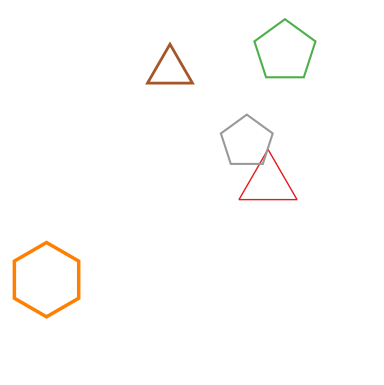[{"shape": "triangle", "thickness": 1, "radius": 0.44, "center": [0.696, 0.525]}, {"shape": "pentagon", "thickness": 1.5, "radius": 0.42, "center": [0.74, 0.867]}, {"shape": "hexagon", "thickness": 2.5, "radius": 0.48, "center": [0.121, 0.274]}, {"shape": "triangle", "thickness": 2, "radius": 0.34, "center": [0.442, 0.818]}, {"shape": "pentagon", "thickness": 1.5, "radius": 0.35, "center": [0.641, 0.632]}]